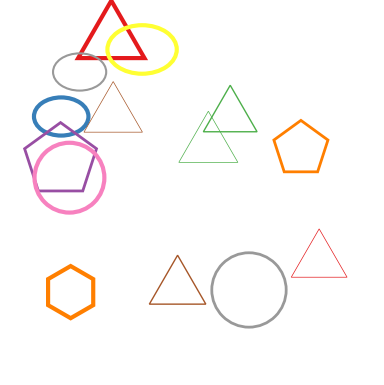[{"shape": "triangle", "thickness": 3, "radius": 0.5, "center": [0.289, 0.899]}, {"shape": "triangle", "thickness": 0.5, "radius": 0.42, "center": [0.829, 0.322]}, {"shape": "oval", "thickness": 3, "radius": 0.35, "center": [0.159, 0.697]}, {"shape": "triangle", "thickness": 0.5, "radius": 0.44, "center": [0.541, 0.623]}, {"shape": "triangle", "thickness": 1, "radius": 0.4, "center": [0.598, 0.698]}, {"shape": "pentagon", "thickness": 2, "radius": 0.49, "center": [0.157, 0.583]}, {"shape": "hexagon", "thickness": 3, "radius": 0.34, "center": [0.184, 0.241]}, {"shape": "pentagon", "thickness": 2, "radius": 0.37, "center": [0.782, 0.613]}, {"shape": "oval", "thickness": 3, "radius": 0.45, "center": [0.369, 0.872]}, {"shape": "triangle", "thickness": 1, "radius": 0.42, "center": [0.461, 0.252]}, {"shape": "triangle", "thickness": 0.5, "radius": 0.44, "center": [0.294, 0.701]}, {"shape": "circle", "thickness": 3, "radius": 0.45, "center": [0.18, 0.538]}, {"shape": "circle", "thickness": 2, "radius": 0.48, "center": [0.647, 0.247]}, {"shape": "oval", "thickness": 1.5, "radius": 0.35, "center": [0.207, 0.813]}]